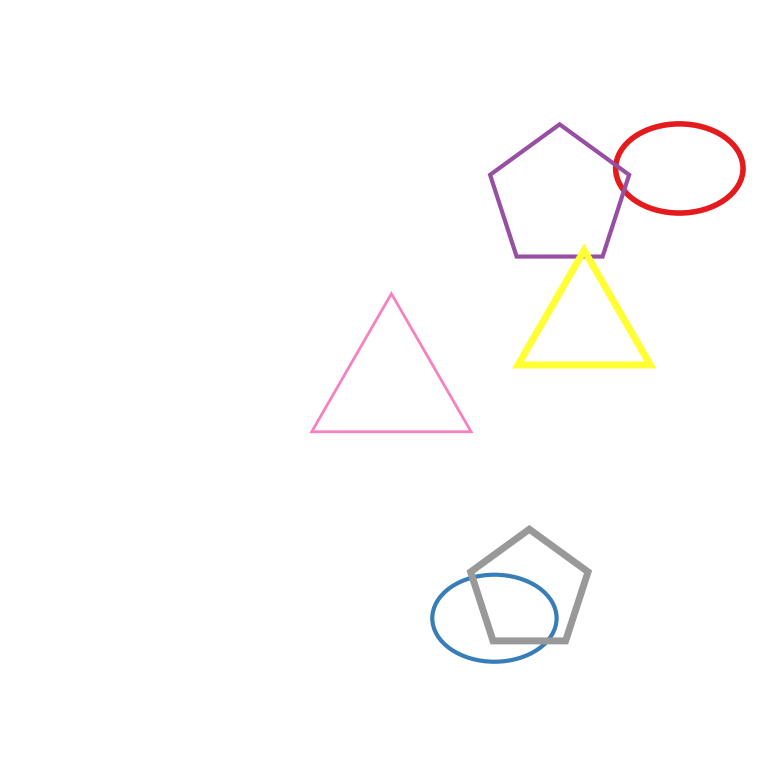[{"shape": "oval", "thickness": 2, "radius": 0.41, "center": [0.882, 0.781]}, {"shape": "oval", "thickness": 1.5, "radius": 0.4, "center": [0.642, 0.197]}, {"shape": "pentagon", "thickness": 1.5, "radius": 0.47, "center": [0.727, 0.744]}, {"shape": "triangle", "thickness": 2.5, "radius": 0.5, "center": [0.759, 0.576]}, {"shape": "triangle", "thickness": 1, "radius": 0.6, "center": [0.508, 0.499]}, {"shape": "pentagon", "thickness": 2.5, "radius": 0.4, "center": [0.687, 0.233]}]